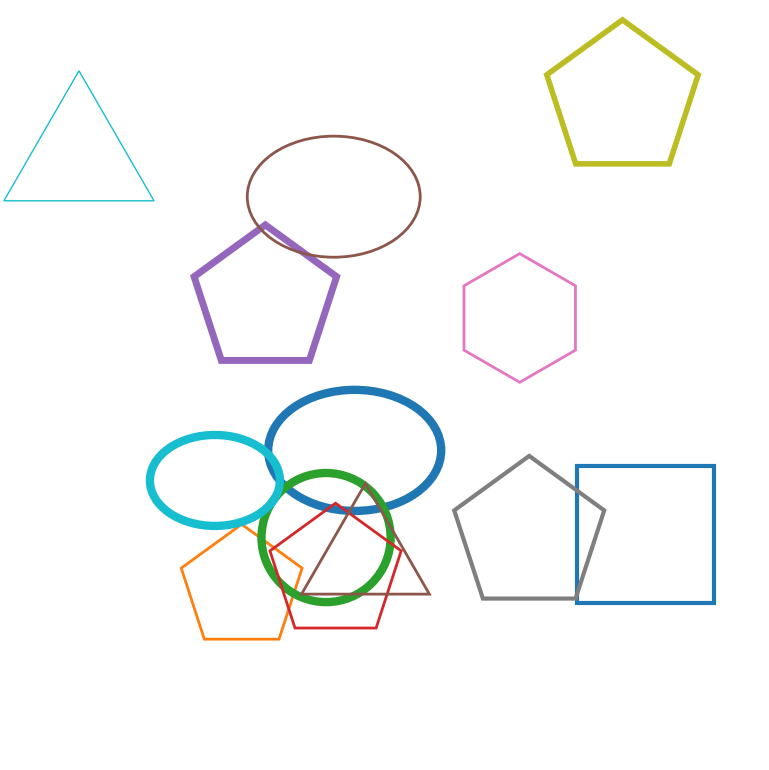[{"shape": "oval", "thickness": 3, "radius": 0.56, "center": [0.461, 0.415]}, {"shape": "square", "thickness": 1.5, "radius": 0.44, "center": [0.839, 0.305]}, {"shape": "pentagon", "thickness": 1, "radius": 0.41, "center": [0.314, 0.237]}, {"shape": "circle", "thickness": 3, "radius": 0.42, "center": [0.423, 0.302]}, {"shape": "pentagon", "thickness": 1, "radius": 0.45, "center": [0.436, 0.257]}, {"shape": "pentagon", "thickness": 2.5, "radius": 0.49, "center": [0.345, 0.611]}, {"shape": "triangle", "thickness": 1, "radius": 0.48, "center": [0.475, 0.276]}, {"shape": "oval", "thickness": 1, "radius": 0.56, "center": [0.433, 0.745]}, {"shape": "hexagon", "thickness": 1, "radius": 0.42, "center": [0.675, 0.587]}, {"shape": "pentagon", "thickness": 1.5, "radius": 0.51, "center": [0.687, 0.305]}, {"shape": "pentagon", "thickness": 2, "radius": 0.52, "center": [0.808, 0.871]}, {"shape": "triangle", "thickness": 0.5, "radius": 0.56, "center": [0.103, 0.796]}, {"shape": "oval", "thickness": 3, "radius": 0.42, "center": [0.279, 0.376]}]